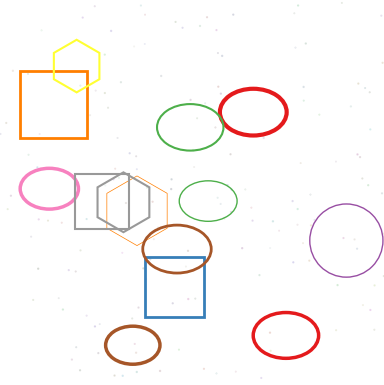[{"shape": "oval", "thickness": 2.5, "radius": 0.42, "center": [0.743, 0.129]}, {"shape": "oval", "thickness": 3, "radius": 0.43, "center": [0.658, 0.709]}, {"shape": "square", "thickness": 2, "radius": 0.38, "center": [0.453, 0.255]}, {"shape": "oval", "thickness": 1, "radius": 0.38, "center": [0.541, 0.478]}, {"shape": "oval", "thickness": 1.5, "radius": 0.43, "center": [0.494, 0.669]}, {"shape": "circle", "thickness": 1, "radius": 0.48, "center": [0.9, 0.375]}, {"shape": "square", "thickness": 2, "radius": 0.44, "center": [0.139, 0.728]}, {"shape": "hexagon", "thickness": 0.5, "radius": 0.45, "center": [0.356, 0.453]}, {"shape": "hexagon", "thickness": 1.5, "radius": 0.34, "center": [0.199, 0.828]}, {"shape": "oval", "thickness": 2, "radius": 0.44, "center": [0.46, 0.353]}, {"shape": "oval", "thickness": 2.5, "radius": 0.35, "center": [0.345, 0.103]}, {"shape": "oval", "thickness": 2.5, "radius": 0.38, "center": [0.128, 0.51]}, {"shape": "hexagon", "thickness": 1.5, "radius": 0.39, "center": [0.321, 0.475]}, {"shape": "square", "thickness": 1.5, "radius": 0.35, "center": [0.265, 0.476]}]